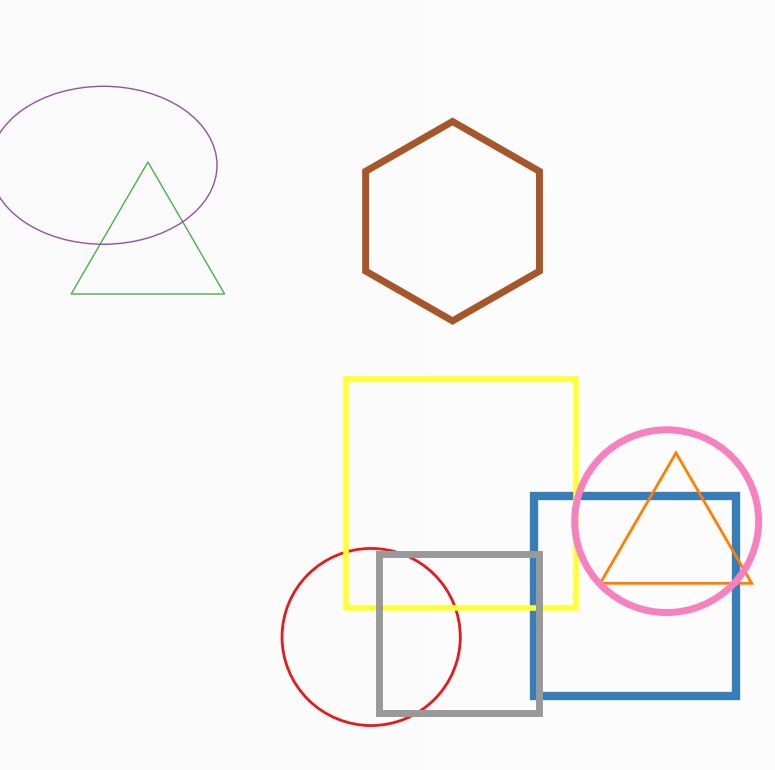[{"shape": "circle", "thickness": 1, "radius": 0.58, "center": [0.479, 0.173]}, {"shape": "square", "thickness": 3, "radius": 0.65, "center": [0.82, 0.226]}, {"shape": "triangle", "thickness": 0.5, "radius": 0.57, "center": [0.191, 0.675]}, {"shape": "oval", "thickness": 0.5, "radius": 0.73, "center": [0.133, 0.785]}, {"shape": "triangle", "thickness": 1, "radius": 0.56, "center": [0.872, 0.299]}, {"shape": "square", "thickness": 2, "radius": 0.74, "center": [0.595, 0.359]}, {"shape": "hexagon", "thickness": 2.5, "radius": 0.65, "center": [0.584, 0.713]}, {"shape": "circle", "thickness": 2.5, "radius": 0.59, "center": [0.86, 0.323]}, {"shape": "square", "thickness": 2.5, "radius": 0.52, "center": [0.592, 0.177]}]